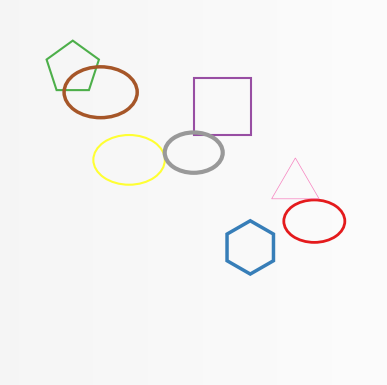[{"shape": "oval", "thickness": 2, "radius": 0.39, "center": [0.811, 0.426]}, {"shape": "hexagon", "thickness": 2.5, "radius": 0.35, "center": [0.646, 0.357]}, {"shape": "pentagon", "thickness": 1.5, "radius": 0.36, "center": [0.188, 0.823]}, {"shape": "square", "thickness": 1.5, "radius": 0.37, "center": [0.574, 0.723]}, {"shape": "oval", "thickness": 1.5, "radius": 0.46, "center": [0.333, 0.585]}, {"shape": "oval", "thickness": 2.5, "radius": 0.47, "center": [0.26, 0.76]}, {"shape": "triangle", "thickness": 0.5, "radius": 0.35, "center": [0.762, 0.519]}, {"shape": "oval", "thickness": 3, "radius": 0.37, "center": [0.5, 0.604]}]